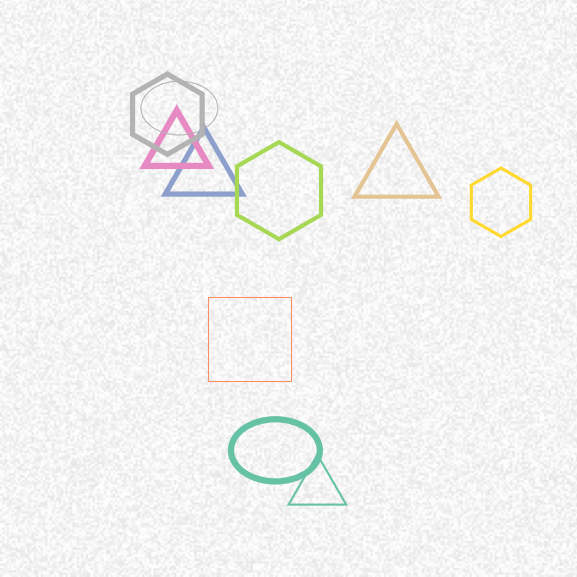[{"shape": "triangle", "thickness": 1, "radius": 0.29, "center": [0.55, 0.154]}, {"shape": "oval", "thickness": 3, "radius": 0.38, "center": [0.477, 0.219]}, {"shape": "square", "thickness": 0.5, "radius": 0.36, "center": [0.432, 0.412]}, {"shape": "triangle", "thickness": 2.5, "radius": 0.39, "center": [0.353, 0.702]}, {"shape": "triangle", "thickness": 3, "radius": 0.32, "center": [0.306, 0.744]}, {"shape": "hexagon", "thickness": 2, "radius": 0.42, "center": [0.483, 0.669]}, {"shape": "hexagon", "thickness": 1.5, "radius": 0.3, "center": [0.867, 0.649]}, {"shape": "triangle", "thickness": 2, "radius": 0.42, "center": [0.687, 0.701]}, {"shape": "oval", "thickness": 0.5, "radius": 0.33, "center": [0.311, 0.812]}, {"shape": "hexagon", "thickness": 2.5, "radius": 0.35, "center": [0.29, 0.801]}]